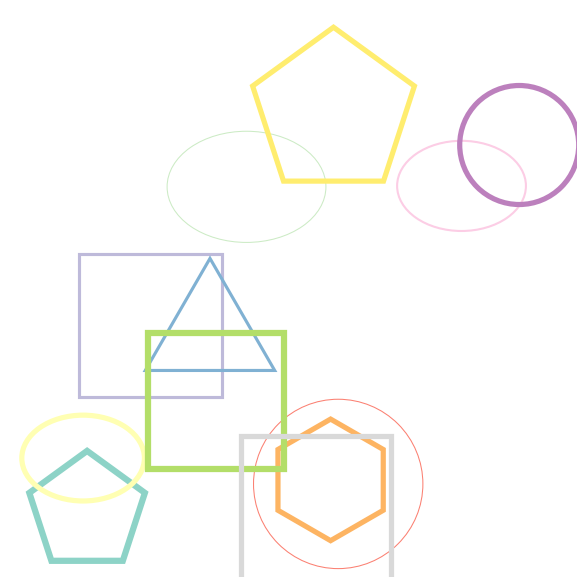[{"shape": "pentagon", "thickness": 3, "radius": 0.53, "center": [0.151, 0.113]}, {"shape": "oval", "thickness": 2.5, "radius": 0.53, "center": [0.144, 0.206]}, {"shape": "square", "thickness": 1.5, "radius": 0.62, "center": [0.261, 0.435]}, {"shape": "circle", "thickness": 0.5, "radius": 0.73, "center": [0.586, 0.161]}, {"shape": "triangle", "thickness": 1.5, "radius": 0.65, "center": [0.364, 0.422]}, {"shape": "hexagon", "thickness": 2.5, "radius": 0.53, "center": [0.572, 0.168]}, {"shape": "square", "thickness": 3, "radius": 0.59, "center": [0.374, 0.305]}, {"shape": "oval", "thickness": 1, "radius": 0.56, "center": [0.799, 0.677]}, {"shape": "square", "thickness": 2.5, "radius": 0.65, "center": [0.548, 0.113]}, {"shape": "circle", "thickness": 2.5, "radius": 0.52, "center": [0.899, 0.748]}, {"shape": "oval", "thickness": 0.5, "radius": 0.69, "center": [0.427, 0.676]}, {"shape": "pentagon", "thickness": 2.5, "radius": 0.74, "center": [0.578, 0.805]}]